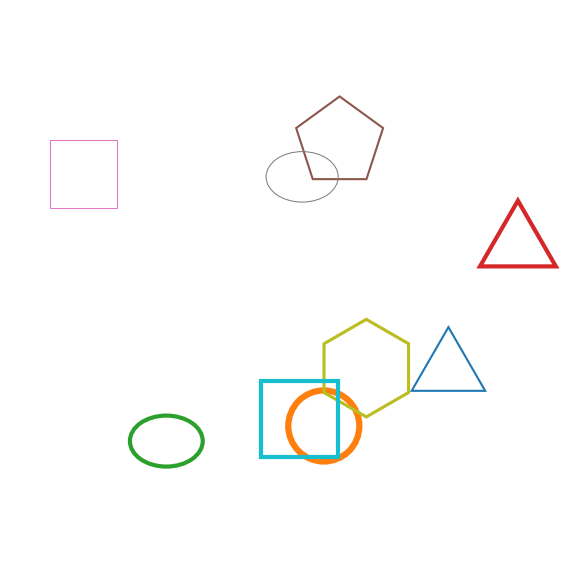[{"shape": "triangle", "thickness": 1, "radius": 0.37, "center": [0.776, 0.359]}, {"shape": "circle", "thickness": 3, "radius": 0.31, "center": [0.561, 0.262]}, {"shape": "oval", "thickness": 2, "radius": 0.32, "center": [0.288, 0.235]}, {"shape": "triangle", "thickness": 2, "radius": 0.38, "center": [0.897, 0.576]}, {"shape": "pentagon", "thickness": 1, "radius": 0.4, "center": [0.588, 0.753]}, {"shape": "square", "thickness": 0.5, "radius": 0.29, "center": [0.144, 0.698]}, {"shape": "oval", "thickness": 0.5, "radius": 0.31, "center": [0.523, 0.693]}, {"shape": "hexagon", "thickness": 1.5, "radius": 0.42, "center": [0.634, 0.362]}, {"shape": "square", "thickness": 2, "radius": 0.33, "center": [0.519, 0.274]}]